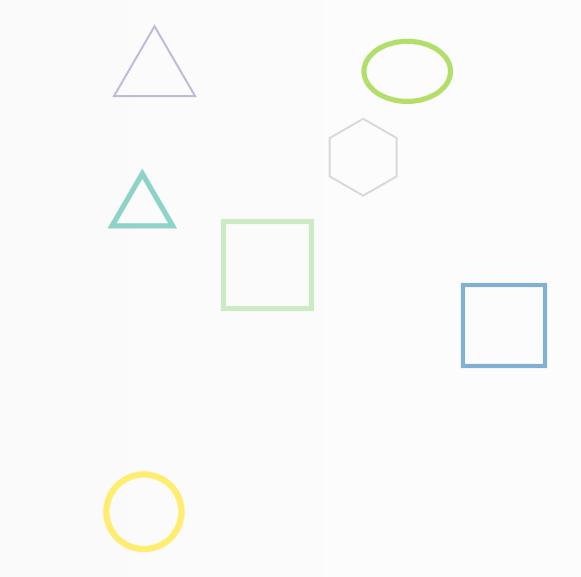[{"shape": "triangle", "thickness": 2.5, "radius": 0.3, "center": [0.245, 0.638]}, {"shape": "triangle", "thickness": 1, "radius": 0.4, "center": [0.266, 0.873]}, {"shape": "square", "thickness": 2, "radius": 0.35, "center": [0.867, 0.436]}, {"shape": "oval", "thickness": 2.5, "radius": 0.37, "center": [0.701, 0.876]}, {"shape": "hexagon", "thickness": 1, "radius": 0.33, "center": [0.625, 0.727]}, {"shape": "square", "thickness": 2.5, "radius": 0.38, "center": [0.46, 0.541]}, {"shape": "circle", "thickness": 3, "radius": 0.32, "center": [0.248, 0.113]}]